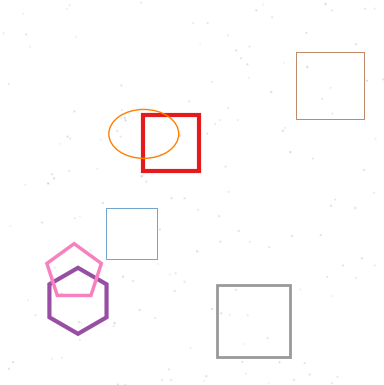[{"shape": "square", "thickness": 3, "radius": 0.36, "center": [0.443, 0.629]}, {"shape": "square", "thickness": 0.5, "radius": 0.33, "center": [0.341, 0.393]}, {"shape": "hexagon", "thickness": 3, "radius": 0.43, "center": [0.203, 0.219]}, {"shape": "oval", "thickness": 1, "radius": 0.45, "center": [0.373, 0.652]}, {"shape": "square", "thickness": 0.5, "radius": 0.44, "center": [0.857, 0.777]}, {"shape": "pentagon", "thickness": 2.5, "radius": 0.37, "center": [0.193, 0.293]}, {"shape": "square", "thickness": 2, "radius": 0.47, "center": [0.658, 0.166]}]